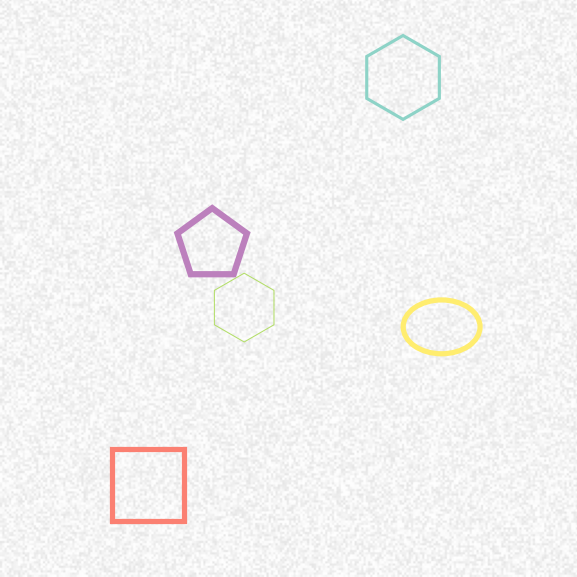[{"shape": "hexagon", "thickness": 1.5, "radius": 0.36, "center": [0.698, 0.865]}, {"shape": "square", "thickness": 2.5, "radius": 0.31, "center": [0.257, 0.159]}, {"shape": "hexagon", "thickness": 0.5, "radius": 0.3, "center": [0.423, 0.467]}, {"shape": "pentagon", "thickness": 3, "radius": 0.32, "center": [0.367, 0.575]}, {"shape": "oval", "thickness": 2.5, "radius": 0.33, "center": [0.765, 0.433]}]